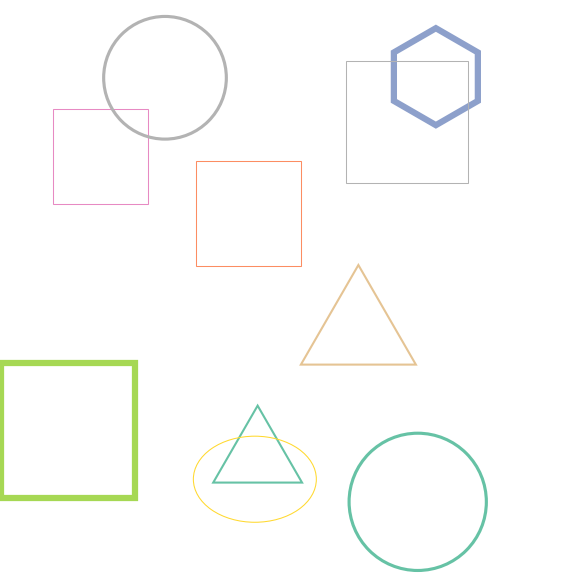[{"shape": "circle", "thickness": 1.5, "radius": 0.59, "center": [0.723, 0.13]}, {"shape": "triangle", "thickness": 1, "radius": 0.44, "center": [0.446, 0.208]}, {"shape": "square", "thickness": 0.5, "radius": 0.46, "center": [0.431, 0.629]}, {"shape": "hexagon", "thickness": 3, "radius": 0.42, "center": [0.755, 0.866]}, {"shape": "square", "thickness": 0.5, "radius": 0.41, "center": [0.174, 0.728]}, {"shape": "square", "thickness": 3, "radius": 0.58, "center": [0.117, 0.253]}, {"shape": "oval", "thickness": 0.5, "radius": 0.53, "center": [0.441, 0.169]}, {"shape": "triangle", "thickness": 1, "radius": 0.57, "center": [0.621, 0.425]}, {"shape": "square", "thickness": 0.5, "radius": 0.53, "center": [0.704, 0.787]}, {"shape": "circle", "thickness": 1.5, "radius": 0.53, "center": [0.286, 0.864]}]